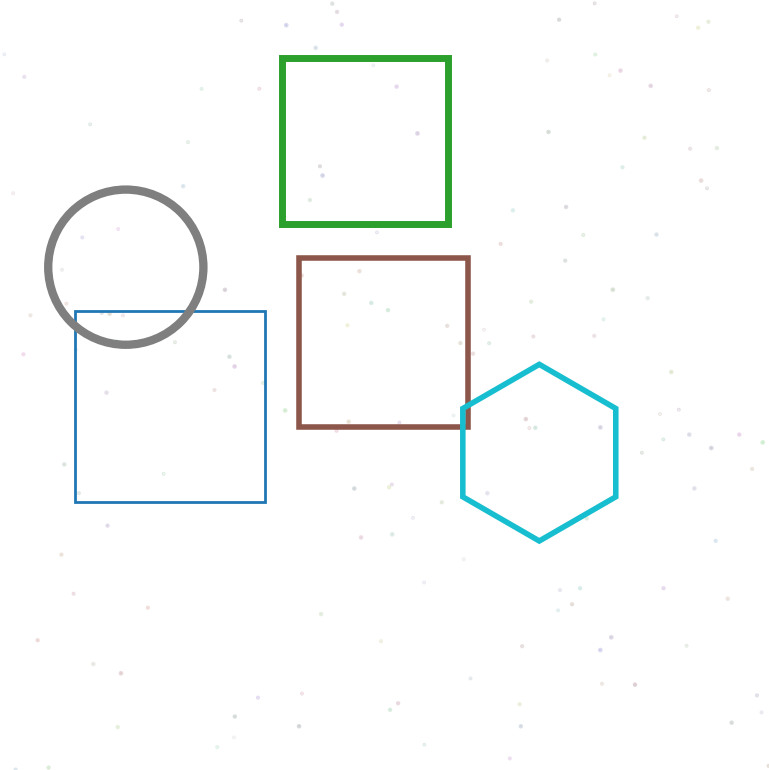[{"shape": "square", "thickness": 1, "radius": 0.62, "center": [0.221, 0.472]}, {"shape": "square", "thickness": 2.5, "radius": 0.54, "center": [0.474, 0.817]}, {"shape": "square", "thickness": 2, "radius": 0.55, "center": [0.498, 0.555]}, {"shape": "circle", "thickness": 3, "radius": 0.5, "center": [0.163, 0.653]}, {"shape": "hexagon", "thickness": 2, "radius": 0.57, "center": [0.7, 0.412]}]